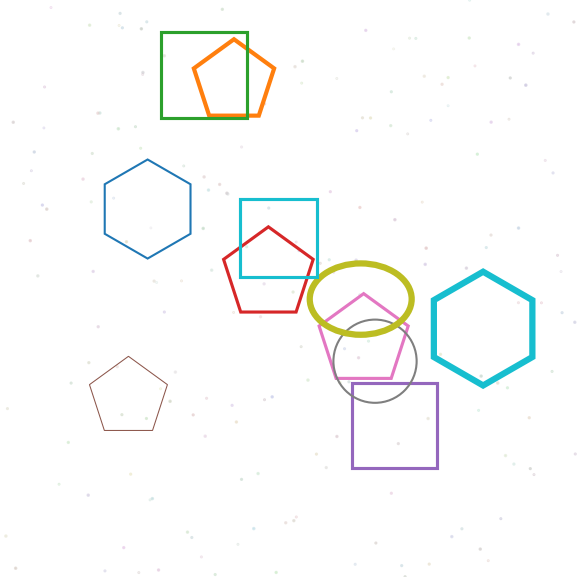[{"shape": "hexagon", "thickness": 1, "radius": 0.43, "center": [0.256, 0.637]}, {"shape": "pentagon", "thickness": 2, "radius": 0.37, "center": [0.405, 0.858]}, {"shape": "square", "thickness": 1.5, "radius": 0.37, "center": [0.353, 0.87]}, {"shape": "pentagon", "thickness": 1.5, "radius": 0.41, "center": [0.465, 0.525]}, {"shape": "square", "thickness": 1.5, "radius": 0.37, "center": [0.683, 0.262]}, {"shape": "pentagon", "thickness": 0.5, "radius": 0.35, "center": [0.222, 0.311]}, {"shape": "pentagon", "thickness": 1.5, "radius": 0.41, "center": [0.63, 0.41]}, {"shape": "circle", "thickness": 1, "radius": 0.36, "center": [0.649, 0.374]}, {"shape": "oval", "thickness": 3, "radius": 0.44, "center": [0.625, 0.481]}, {"shape": "hexagon", "thickness": 3, "radius": 0.49, "center": [0.837, 0.43]}, {"shape": "square", "thickness": 1.5, "radius": 0.34, "center": [0.482, 0.587]}]